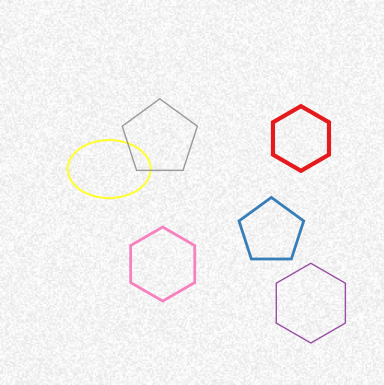[{"shape": "hexagon", "thickness": 3, "radius": 0.42, "center": [0.782, 0.64]}, {"shape": "pentagon", "thickness": 2, "radius": 0.44, "center": [0.705, 0.399]}, {"shape": "hexagon", "thickness": 1, "radius": 0.52, "center": [0.807, 0.213]}, {"shape": "oval", "thickness": 1.5, "radius": 0.54, "center": [0.284, 0.561]}, {"shape": "hexagon", "thickness": 2, "radius": 0.48, "center": [0.423, 0.314]}, {"shape": "pentagon", "thickness": 1, "radius": 0.51, "center": [0.415, 0.641]}]